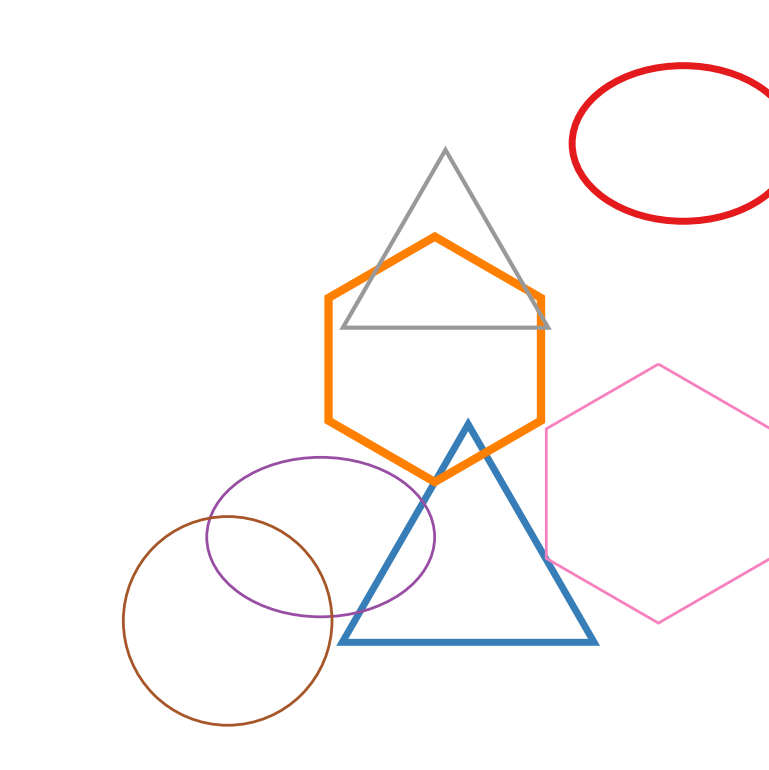[{"shape": "oval", "thickness": 2.5, "radius": 0.72, "center": [0.887, 0.814]}, {"shape": "triangle", "thickness": 2.5, "radius": 0.94, "center": [0.608, 0.26]}, {"shape": "oval", "thickness": 1, "radius": 0.74, "center": [0.416, 0.303]}, {"shape": "hexagon", "thickness": 3, "radius": 0.8, "center": [0.565, 0.533]}, {"shape": "circle", "thickness": 1, "radius": 0.68, "center": [0.296, 0.194]}, {"shape": "hexagon", "thickness": 1, "radius": 0.84, "center": [0.855, 0.359]}, {"shape": "triangle", "thickness": 1.5, "radius": 0.77, "center": [0.579, 0.651]}]